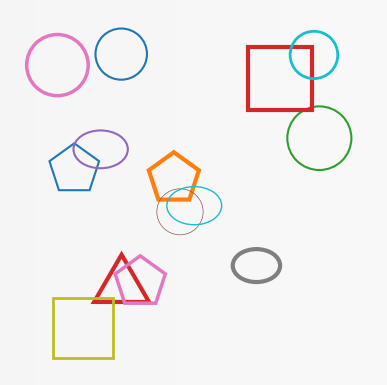[{"shape": "circle", "thickness": 1.5, "radius": 0.33, "center": [0.313, 0.859]}, {"shape": "pentagon", "thickness": 1.5, "radius": 0.34, "center": [0.192, 0.56]}, {"shape": "pentagon", "thickness": 3, "radius": 0.34, "center": [0.449, 0.537]}, {"shape": "circle", "thickness": 1.5, "radius": 0.41, "center": [0.824, 0.641]}, {"shape": "square", "thickness": 3, "radius": 0.41, "center": [0.722, 0.797]}, {"shape": "triangle", "thickness": 3, "radius": 0.41, "center": [0.314, 0.257]}, {"shape": "oval", "thickness": 1.5, "radius": 0.35, "center": [0.26, 0.612]}, {"shape": "circle", "thickness": 0.5, "radius": 0.3, "center": [0.464, 0.45]}, {"shape": "pentagon", "thickness": 2.5, "radius": 0.34, "center": [0.362, 0.267]}, {"shape": "circle", "thickness": 2.5, "radius": 0.4, "center": [0.148, 0.831]}, {"shape": "oval", "thickness": 3, "radius": 0.31, "center": [0.662, 0.31]}, {"shape": "square", "thickness": 2, "radius": 0.39, "center": [0.214, 0.149]}, {"shape": "oval", "thickness": 1, "radius": 0.35, "center": [0.501, 0.466]}, {"shape": "circle", "thickness": 2, "radius": 0.31, "center": [0.81, 0.857]}]